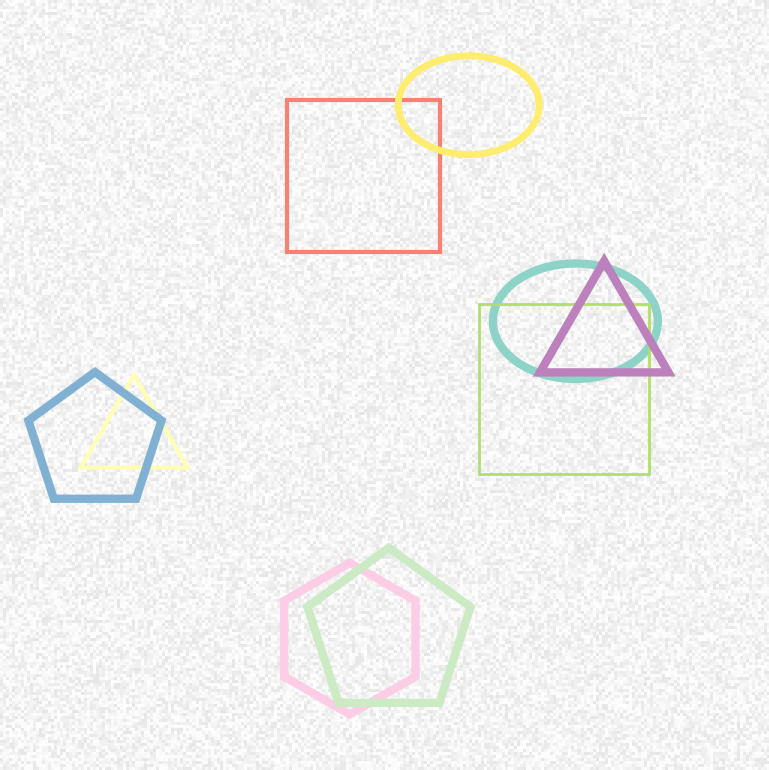[{"shape": "oval", "thickness": 3, "radius": 0.54, "center": [0.747, 0.583]}, {"shape": "triangle", "thickness": 1.5, "radius": 0.4, "center": [0.174, 0.433]}, {"shape": "square", "thickness": 1.5, "radius": 0.49, "center": [0.472, 0.771]}, {"shape": "pentagon", "thickness": 3, "radius": 0.45, "center": [0.123, 0.426]}, {"shape": "square", "thickness": 1, "radius": 0.55, "center": [0.733, 0.494]}, {"shape": "hexagon", "thickness": 3, "radius": 0.49, "center": [0.454, 0.171]}, {"shape": "triangle", "thickness": 3, "radius": 0.48, "center": [0.785, 0.565]}, {"shape": "pentagon", "thickness": 3, "radius": 0.56, "center": [0.505, 0.177]}, {"shape": "oval", "thickness": 2.5, "radius": 0.46, "center": [0.609, 0.863]}]